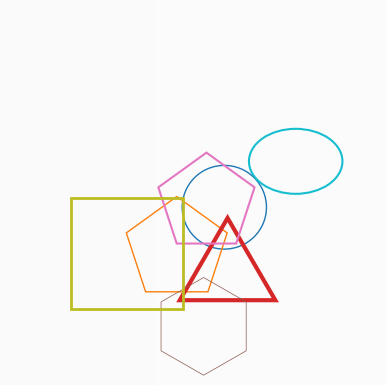[{"shape": "circle", "thickness": 1, "radius": 0.54, "center": [0.579, 0.462]}, {"shape": "pentagon", "thickness": 1, "radius": 0.68, "center": [0.456, 0.353]}, {"shape": "triangle", "thickness": 3, "radius": 0.71, "center": [0.587, 0.291]}, {"shape": "hexagon", "thickness": 0.5, "radius": 0.63, "center": [0.525, 0.152]}, {"shape": "pentagon", "thickness": 1.5, "radius": 0.65, "center": [0.533, 0.473]}, {"shape": "square", "thickness": 2, "radius": 0.72, "center": [0.327, 0.342]}, {"shape": "oval", "thickness": 1.5, "radius": 0.6, "center": [0.763, 0.581]}]